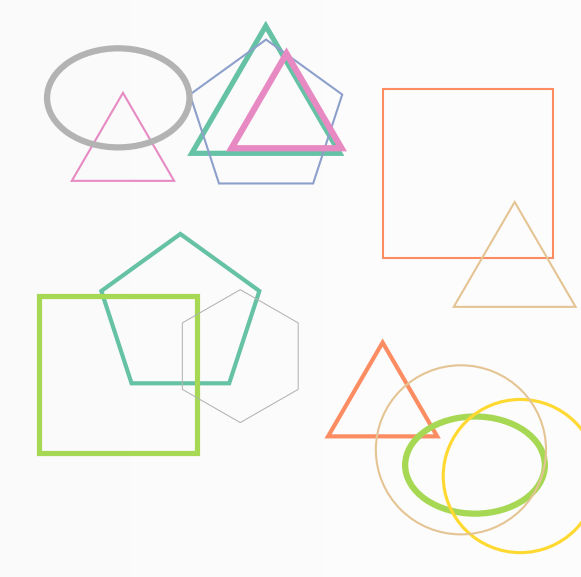[{"shape": "triangle", "thickness": 2.5, "radius": 0.74, "center": [0.457, 0.807]}, {"shape": "pentagon", "thickness": 2, "radius": 0.71, "center": [0.31, 0.451]}, {"shape": "triangle", "thickness": 2, "radius": 0.54, "center": [0.658, 0.298]}, {"shape": "square", "thickness": 1, "radius": 0.73, "center": [0.805, 0.699]}, {"shape": "pentagon", "thickness": 1, "radius": 0.69, "center": [0.458, 0.793]}, {"shape": "triangle", "thickness": 1, "radius": 0.51, "center": [0.212, 0.737]}, {"shape": "triangle", "thickness": 3, "radius": 0.55, "center": [0.493, 0.797]}, {"shape": "oval", "thickness": 3, "radius": 0.6, "center": [0.817, 0.194]}, {"shape": "square", "thickness": 2.5, "radius": 0.68, "center": [0.203, 0.351]}, {"shape": "circle", "thickness": 1.5, "radius": 0.66, "center": [0.895, 0.175]}, {"shape": "triangle", "thickness": 1, "radius": 0.61, "center": [0.885, 0.528]}, {"shape": "circle", "thickness": 1, "radius": 0.73, "center": [0.793, 0.22]}, {"shape": "hexagon", "thickness": 0.5, "radius": 0.58, "center": [0.413, 0.382]}, {"shape": "oval", "thickness": 3, "radius": 0.61, "center": [0.203, 0.83]}]